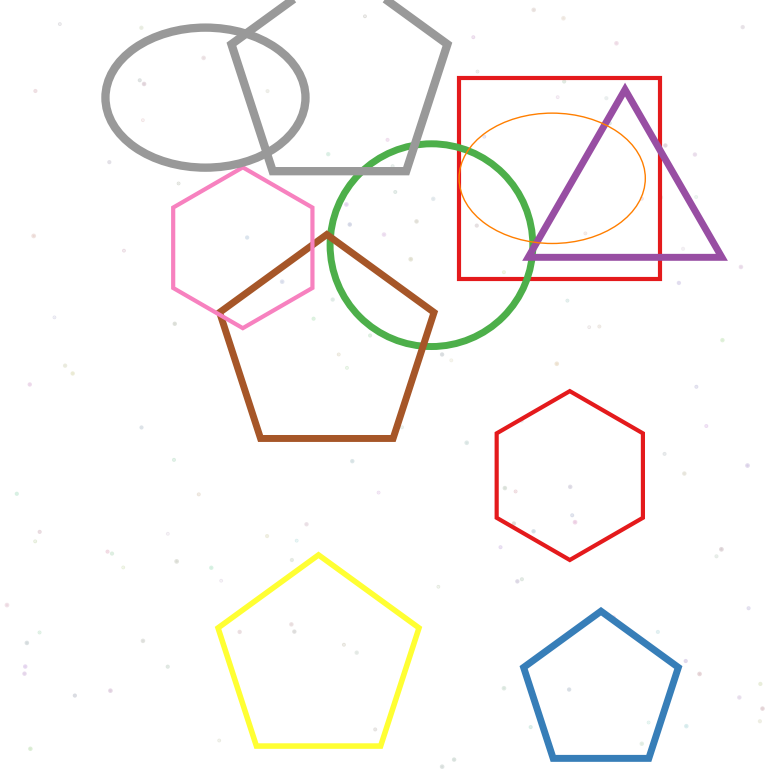[{"shape": "hexagon", "thickness": 1.5, "radius": 0.55, "center": [0.74, 0.382]}, {"shape": "square", "thickness": 1.5, "radius": 0.65, "center": [0.727, 0.768]}, {"shape": "pentagon", "thickness": 2.5, "radius": 0.53, "center": [0.781, 0.101]}, {"shape": "circle", "thickness": 2.5, "radius": 0.66, "center": [0.56, 0.682]}, {"shape": "triangle", "thickness": 2.5, "radius": 0.73, "center": [0.812, 0.738]}, {"shape": "oval", "thickness": 0.5, "radius": 0.6, "center": [0.717, 0.768]}, {"shape": "pentagon", "thickness": 2, "radius": 0.69, "center": [0.414, 0.142]}, {"shape": "pentagon", "thickness": 2.5, "radius": 0.73, "center": [0.424, 0.549]}, {"shape": "hexagon", "thickness": 1.5, "radius": 0.52, "center": [0.315, 0.678]}, {"shape": "oval", "thickness": 3, "radius": 0.65, "center": [0.267, 0.873]}, {"shape": "pentagon", "thickness": 3, "radius": 0.74, "center": [0.441, 0.897]}]